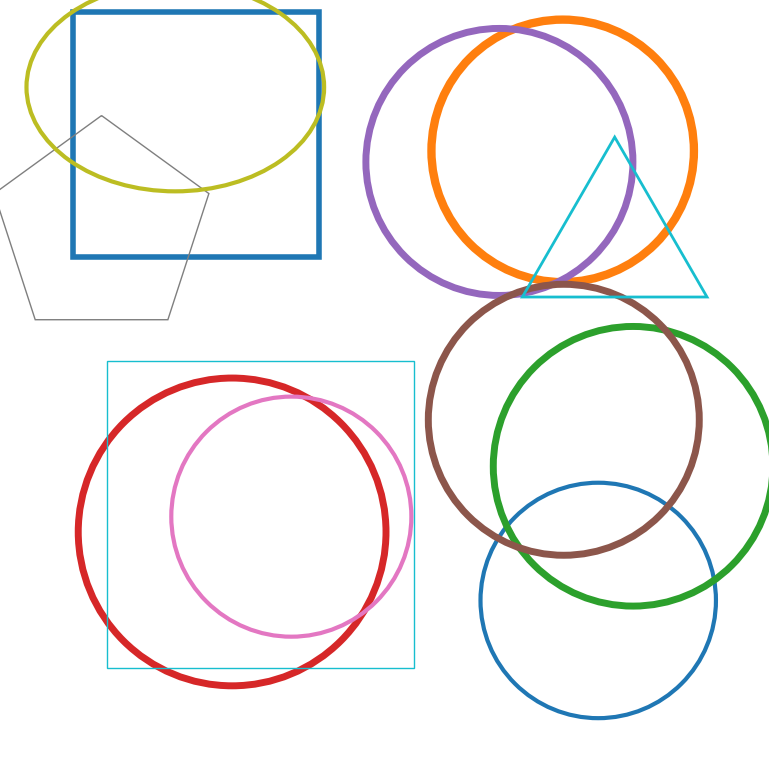[{"shape": "circle", "thickness": 1.5, "radius": 0.76, "center": [0.777, 0.22]}, {"shape": "square", "thickness": 2, "radius": 0.8, "center": [0.255, 0.826]}, {"shape": "circle", "thickness": 3, "radius": 0.85, "center": [0.731, 0.804]}, {"shape": "circle", "thickness": 2.5, "radius": 0.91, "center": [0.822, 0.394]}, {"shape": "circle", "thickness": 2.5, "radius": 1.0, "center": [0.301, 0.309]}, {"shape": "circle", "thickness": 2.5, "radius": 0.87, "center": [0.649, 0.79]}, {"shape": "circle", "thickness": 2.5, "radius": 0.88, "center": [0.732, 0.455]}, {"shape": "circle", "thickness": 1.5, "radius": 0.78, "center": [0.378, 0.329]}, {"shape": "pentagon", "thickness": 0.5, "radius": 0.73, "center": [0.132, 0.703]}, {"shape": "oval", "thickness": 1.5, "radius": 0.97, "center": [0.228, 0.887]}, {"shape": "square", "thickness": 0.5, "radius": 1.0, "center": [0.338, 0.332]}, {"shape": "triangle", "thickness": 1, "radius": 0.69, "center": [0.798, 0.683]}]